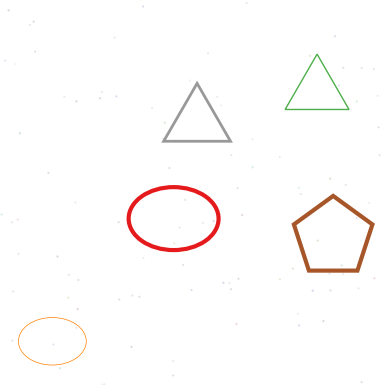[{"shape": "oval", "thickness": 3, "radius": 0.58, "center": [0.451, 0.432]}, {"shape": "triangle", "thickness": 1, "radius": 0.48, "center": [0.824, 0.764]}, {"shape": "oval", "thickness": 0.5, "radius": 0.44, "center": [0.136, 0.114]}, {"shape": "pentagon", "thickness": 3, "radius": 0.54, "center": [0.865, 0.384]}, {"shape": "triangle", "thickness": 2, "radius": 0.5, "center": [0.512, 0.683]}]